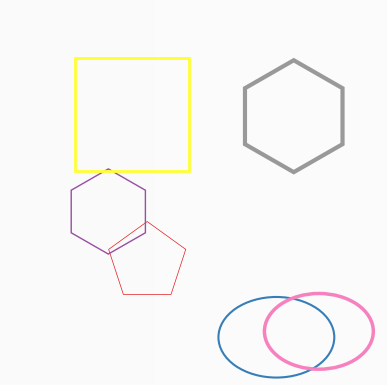[{"shape": "pentagon", "thickness": 0.5, "radius": 0.52, "center": [0.38, 0.32]}, {"shape": "oval", "thickness": 1.5, "radius": 0.75, "center": [0.713, 0.124]}, {"shape": "hexagon", "thickness": 1, "radius": 0.55, "center": [0.279, 0.451]}, {"shape": "square", "thickness": 2, "radius": 0.74, "center": [0.34, 0.703]}, {"shape": "oval", "thickness": 2.5, "radius": 0.7, "center": [0.823, 0.139]}, {"shape": "hexagon", "thickness": 3, "radius": 0.73, "center": [0.758, 0.698]}]